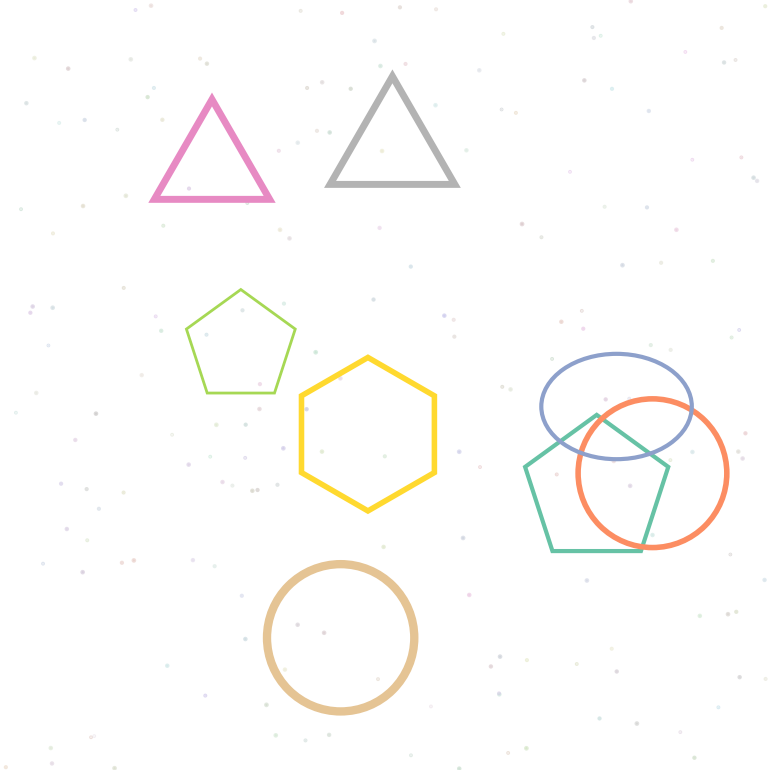[{"shape": "pentagon", "thickness": 1.5, "radius": 0.49, "center": [0.775, 0.363]}, {"shape": "circle", "thickness": 2, "radius": 0.48, "center": [0.847, 0.385]}, {"shape": "oval", "thickness": 1.5, "radius": 0.49, "center": [0.801, 0.472]}, {"shape": "triangle", "thickness": 2.5, "radius": 0.43, "center": [0.275, 0.784]}, {"shape": "pentagon", "thickness": 1, "radius": 0.37, "center": [0.313, 0.55]}, {"shape": "hexagon", "thickness": 2, "radius": 0.5, "center": [0.478, 0.436]}, {"shape": "circle", "thickness": 3, "radius": 0.48, "center": [0.442, 0.172]}, {"shape": "triangle", "thickness": 2.5, "radius": 0.47, "center": [0.51, 0.807]}]